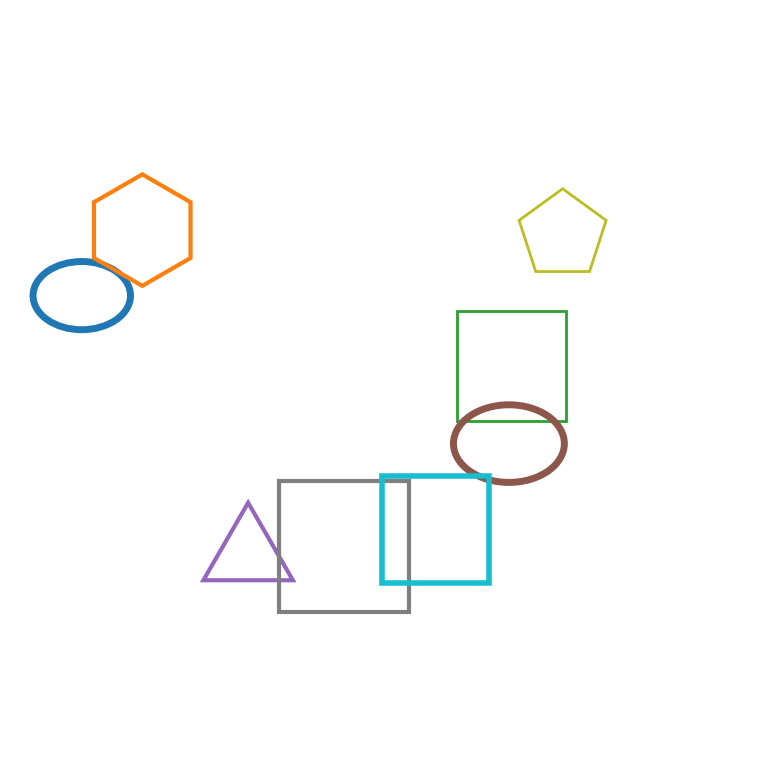[{"shape": "oval", "thickness": 2.5, "radius": 0.32, "center": [0.106, 0.616]}, {"shape": "hexagon", "thickness": 1.5, "radius": 0.36, "center": [0.185, 0.701]}, {"shape": "square", "thickness": 1, "radius": 0.36, "center": [0.664, 0.525]}, {"shape": "triangle", "thickness": 1.5, "radius": 0.34, "center": [0.322, 0.28]}, {"shape": "oval", "thickness": 2.5, "radius": 0.36, "center": [0.661, 0.424]}, {"shape": "square", "thickness": 1.5, "radius": 0.42, "center": [0.447, 0.291]}, {"shape": "pentagon", "thickness": 1, "radius": 0.3, "center": [0.731, 0.695]}, {"shape": "square", "thickness": 2, "radius": 0.35, "center": [0.565, 0.312]}]